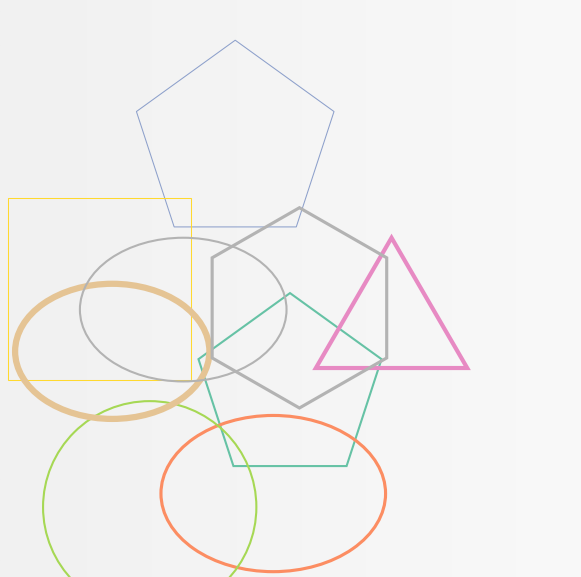[{"shape": "pentagon", "thickness": 1, "radius": 0.83, "center": [0.499, 0.326]}, {"shape": "oval", "thickness": 1.5, "radius": 0.97, "center": [0.47, 0.144]}, {"shape": "pentagon", "thickness": 0.5, "radius": 0.89, "center": [0.405, 0.751]}, {"shape": "triangle", "thickness": 2, "radius": 0.75, "center": [0.674, 0.437]}, {"shape": "circle", "thickness": 1, "radius": 0.92, "center": [0.258, 0.121]}, {"shape": "square", "thickness": 0.5, "radius": 0.79, "center": [0.171, 0.499]}, {"shape": "oval", "thickness": 3, "radius": 0.84, "center": [0.193, 0.391]}, {"shape": "hexagon", "thickness": 1.5, "radius": 0.87, "center": [0.515, 0.466]}, {"shape": "oval", "thickness": 1, "radius": 0.89, "center": [0.315, 0.463]}]